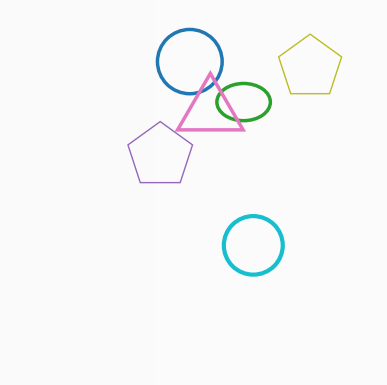[{"shape": "circle", "thickness": 2.5, "radius": 0.42, "center": [0.49, 0.84]}, {"shape": "oval", "thickness": 2.5, "radius": 0.35, "center": [0.629, 0.735]}, {"shape": "pentagon", "thickness": 1, "radius": 0.44, "center": [0.414, 0.597]}, {"shape": "triangle", "thickness": 2.5, "radius": 0.49, "center": [0.543, 0.711]}, {"shape": "pentagon", "thickness": 1, "radius": 0.43, "center": [0.8, 0.826]}, {"shape": "circle", "thickness": 3, "radius": 0.38, "center": [0.654, 0.363]}]